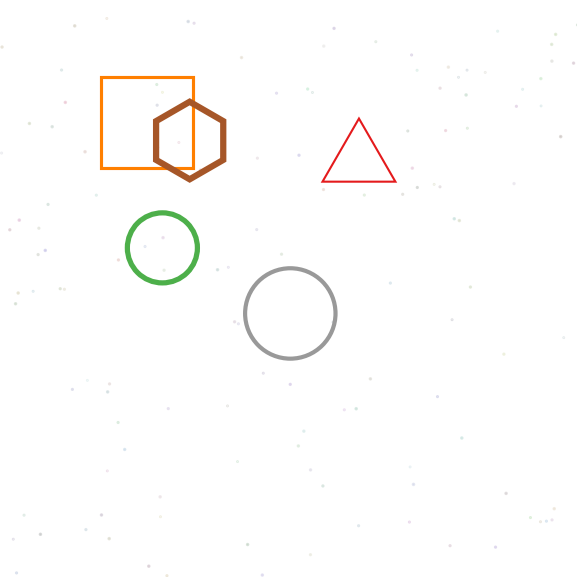[{"shape": "triangle", "thickness": 1, "radius": 0.36, "center": [0.622, 0.721]}, {"shape": "circle", "thickness": 2.5, "radius": 0.3, "center": [0.281, 0.57]}, {"shape": "square", "thickness": 1.5, "radius": 0.4, "center": [0.255, 0.787]}, {"shape": "hexagon", "thickness": 3, "radius": 0.34, "center": [0.328, 0.756]}, {"shape": "circle", "thickness": 2, "radius": 0.39, "center": [0.503, 0.456]}]